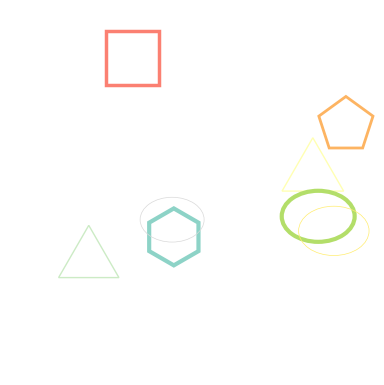[{"shape": "hexagon", "thickness": 3, "radius": 0.37, "center": [0.452, 0.385]}, {"shape": "triangle", "thickness": 1, "radius": 0.46, "center": [0.813, 0.55]}, {"shape": "square", "thickness": 2.5, "radius": 0.35, "center": [0.344, 0.849]}, {"shape": "pentagon", "thickness": 2, "radius": 0.37, "center": [0.898, 0.675]}, {"shape": "oval", "thickness": 3, "radius": 0.47, "center": [0.826, 0.438]}, {"shape": "oval", "thickness": 0.5, "radius": 0.42, "center": [0.447, 0.429]}, {"shape": "triangle", "thickness": 1, "radius": 0.45, "center": [0.231, 0.324]}, {"shape": "oval", "thickness": 0.5, "radius": 0.46, "center": [0.867, 0.4]}]